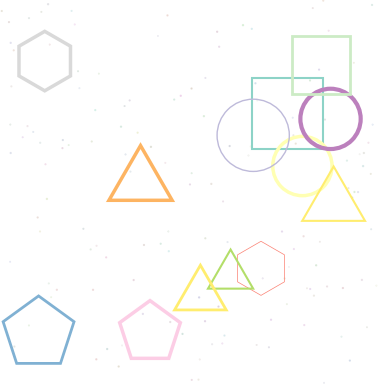[{"shape": "square", "thickness": 1.5, "radius": 0.46, "center": [0.747, 0.706]}, {"shape": "circle", "thickness": 2.5, "radius": 0.38, "center": [0.785, 0.569]}, {"shape": "circle", "thickness": 1, "radius": 0.47, "center": [0.658, 0.649]}, {"shape": "hexagon", "thickness": 0.5, "radius": 0.35, "center": [0.678, 0.303]}, {"shape": "pentagon", "thickness": 2, "radius": 0.48, "center": [0.1, 0.134]}, {"shape": "triangle", "thickness": 2.5, "radius": 0.47, "center": [0.365, 0.527]}, {"shape": "triangle", "thickness": 1.5, "radius": 0.34, "center": [0.599, 0.284]}, {"shape": "pentagon", "thickness": 2.5, "radius": 0.41, "center": [0.39, 0.136]}, {"shape": "hexagon", "thickness": 2.5, "radius": 0.39, "center": [0.116, 0.841]}, {"shape": "circle", "thickness": 3, "radius": 0.39, "center": [0.859, 0.691]}, {"shape": "square", "thickness": 2, "radius": 0.38, "center": [0.834, 0.832]}, {"shape": "triangle", "thickness": 2, "radius": 0.39, "center": [0.521, 0.234]}, {"shape": "triangle", "thickness": 1.5, "radius": 0.47, "center": [0.867, 0.473]}]